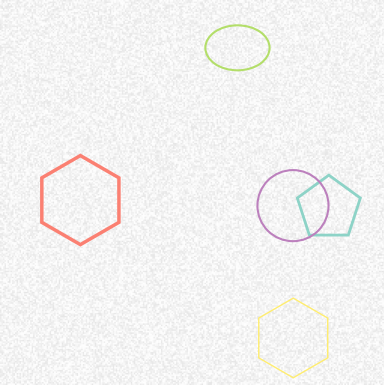[{"shape": "pentagon", "thickness": 2, "radius": 0.43, "center": [0.854, 0.459]}, {"shape": "hexagon", "thickness": 2.5, "radius": 0.58, "center": [0.209, 0.48]}, {"shape": "oval", "thickness": 1.5, "radius": 0.42, "center": [0.617, 0.876]}, {"shape": "circle", "thickness": 1.5, "radius": 0.46, "center": [0.761, 0.466]}, {"shape": "hexagon", "thickness": 1, "radius": 0.52, "center": [0.762, 0.122]}]